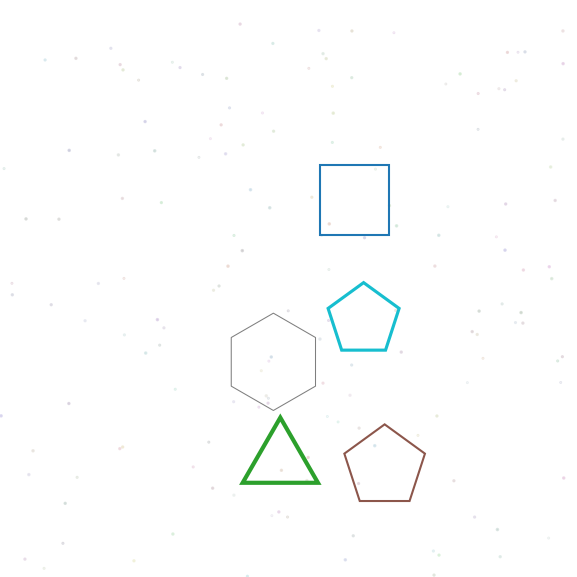[{"shape": "square", "thickness": 1, "radius": 0.3, "center": [0.614, 0.653]}, {"shape": "triangle", "thickness": 2, "radius": 0.38, "center": [0.485, 0.201]}, {"shape": "pentagon", "thickness": 1, "radius": 0.37, "center": [0.666, 0.191]}, {"shape": "hexagon", "thickness": 0.5, "radius": 0.42, "center": [0.473, 0.373]}, {"shape": "pentagon", "thickness": 1.5, "radius": 0.32, "center": [0.63, 0.445]}]